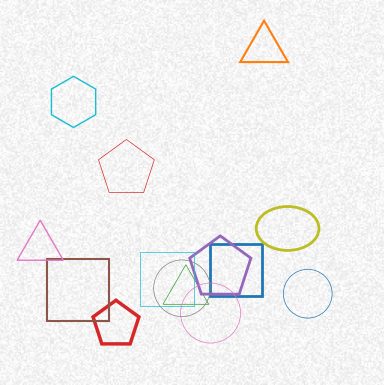[{"shape": "square", "thickness": 2, "radius": 0.34, "center": [0.613, 0.299]}, {"shape": "circle", "thickness": 0.5, "radius": 0.32, "center": [0.799, 0.237]}, {"shape": "triangle", "thickness": 1.5, "radius": 0.36, "center": [0.686, 0.875]}, {"shape": "triangle", "thickness": 0.5, "radius": 0.34, "center": [0.483, 0.244]}, {"shape": "pentagon", "thickness": 0.5, "radius": 0.38, "center": [0.328, 0.562]}, {"shape": "pentagon", "thickness": 2.5, "radius": 0.31, "center": [0.301, 0.157]}, {"shape": "pentagon", "thickness": 2, "radius": 0.42, "center": [0.572, 0.304]}, {"shape": "square", "thickness": 1.5, "radius": 0.4, "center": [0.203, 0.246]}, {"shape": "circle", "thickness": 0.5, "radius": 0.39, "center": [0.547, 0.187]}, {"shape": "triangle", "thickness": 1, "radius": 0.35, "center": [0.104, 0.359]}, {"shape": "circle", "thickness": 0.5, "radius": 0.37, "center": [0.473, 0.251]}, {"shape": "oval", "thickness": 2, "radius": 0.41, "center": [0.747, 0.407]}, {"shape": "hexagon", "thickness": 1, "radius": 0.33, "center": [0.191, 0.735]}, {"shape": "square", "thickness": 0.5, "radius": 0.35, "center": [0.434, 0.276]}]